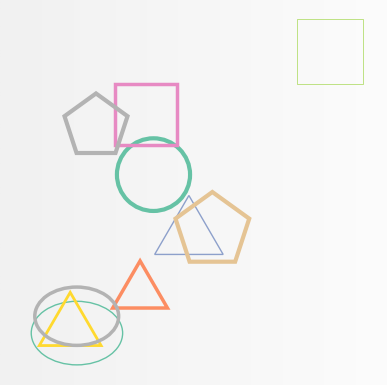[{"shape": "oval", "thickness": 1, "radius": 0.59, "center": [0.199, 0.135]}, {"shape": "circle", "thickness": 3, "radius": 0.47, "center": [0.396, 0.546]}, {"shape": "triangle", "thickness": 2.5, "radius": 0.41, "center": [0.361, 0.241]}, {"shape": "triangle", "thickness": 1, "radius": 0.51, "center": [0.488, 0.39]}, {"shape": "square", "thickness": 2.5, "radius": 0.4, "center": [0.378, 0.703]}, {"shape": "square", "thickness": 0.5, "radius": 0.42, "center": [0.851, 0.867]}, {"shape": "triangle", "thickness": 2, "radius": 0.46, "center": [0.181, 0.148]}, {"shape": "pentagon", "thickness": 3, "radius": 0.5, "center": [0.548, 0.401]}, {"shape": "oval", "thickness": 2.5, "radius": 0.54, "center": [0.198, 0.179]}, {"shape": "pentagon", "thickness": 3, "radius": 0.43, "center": [0.248, 0.672]}]